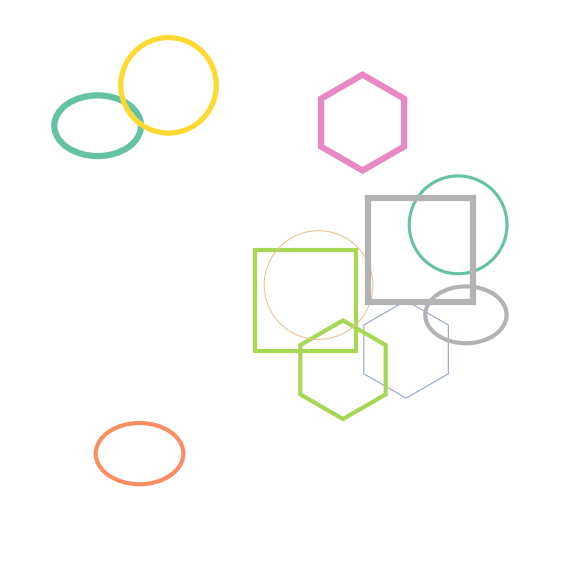[{"shape": "circle", "thickness": 1.5, "radius": 0.42, "center": [0.793, 0.61]}, {"shape": "oval", "thickness": 3, "radius": 0.38, "center": [0.169, 0.781]}, {"shape": "oval", "thickness": 2, "radius": 0.38, "center": [0.242, 0.214]}, {"shape": "hexagon", "thickness": 0.5, "radius": 0.42, "center": [0.703, 0.394]}, {"shape": "hexagon", "thickness": 3, "radius": 0.41, "center": [0.628, 0.787]}, {"shape": "hexagon", "thickness": 2, "radius": 0.43, "center": [0.594, 0.359]}, {"shape": "square", "thickness": 2, "radius": 0.44, "center": [0.528, 0.479]}, {"shape": "circle", "thickness": 2.5, "radius": 0.41, "center": [0.292, 0.851]}, {"shape": "circle", "thickness": 0.5, "radius": 0.47, "center": [0.552, 0.506]}, {"shape": "oval", "thickness": 2, "radius": 0.35, "center": [0.807, 0.454]}, {"shape": "square", "thickness": 3, "radius": 0.45, "center": [0.728, 0.566]}]